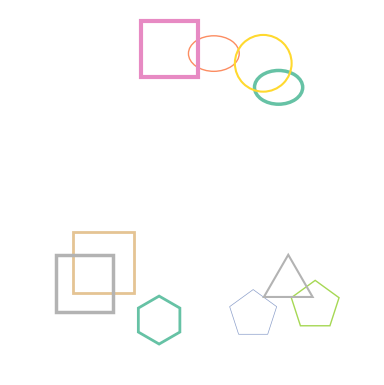[{"shape": "oval", "thickness": 2.5, "radius": 0.31, "center": [0.724, 0.773]}, {"shape": "hexagon", "thickness": 2, "radius": 0.31, "center": [0.413, 0.169]}, {"shape": "oval", "thickness": 1, "radius": 0.33, "center": [0.555, 0.861]}, {"shape": "pentagon", "thickness": 0.5, "radius": 0.32, "center": [0.658, 0.184]}, {"shape": "square", "thickness": 3, "radius": 0.37, "center": [0.44, 0.873]}, {"shape": "pentagon", "thickness": 1, "radius": 0.33, "center": [0.819, 0.207]}, {"shape": "circle", "thickness": 1.5, "radius": 0.37, "center": [0.684, 0.836]}, {"shape": "square", "thickness": 2, "radius": 0.39, "center": [0.268, 0.318]}, {"shape": "square", "thickness": 2.5, "radius": 0.37, "center": [0.22, 0.264]}, {"shape": "triangle", "thickness": 1.5, "radius": 0.37, "center": [0.749, 0.265]}]